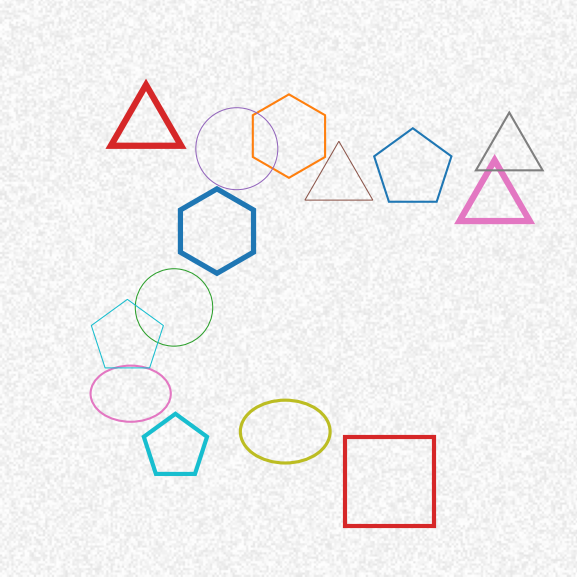[{"shape": "pentagon", "thickness": 1, "radius": 0.35, "center": [0.715, 0.707]}, {"shape": "hexagon", "thickness": 2.5, "radius": 0.37, "center": [0.376, 0.599]}, {"shape": "hexagon", "thickness": 1, "radius": 0.36, "center": [0.5, 0.763]}, {"shape": "circle", "thickness": 0.5, "radius": 0.34, "center": [0.301, 0.467]}, {"shape": "triangle", "thickness": 3, "radius": 0.35, "center": [0.253, 0.782]}, {"shape": "square", "thickness": 2, "radius": 0.39, "center": [0.674, 0.165]}, {"shape": "circle", "thickness": 0.5, "radius": 0.35, "center": [0.41, 0.742]}, {"shape": "triangle", "thickness": 0.5, "radius": 0.34, "center": [0.587, 0.687]}, {"shape": "oval", "thickness": 1, "radius": 0.35, "center": [0.226, 0.317]}, {"shape": "triangle", "thickness": 3, "radius": 0.35, "center": [0.857, 0.651]}, {"shape": "triangle", "thickness": 1, "radius": 0.33, "center": [0.882, 0.738]}, {"shape": "oval", "thickness": 1.5, "radius": 0.39, "center": [0.494, 0.252]}, {"shape": "pentagon", "thickness": 2, "radius": 0.29, "center": [0.304, 0.225]}, {"shape": "pentagon", "thickness": 0.5, "radius": 0.33, "center": [0.221, 0.415]}]